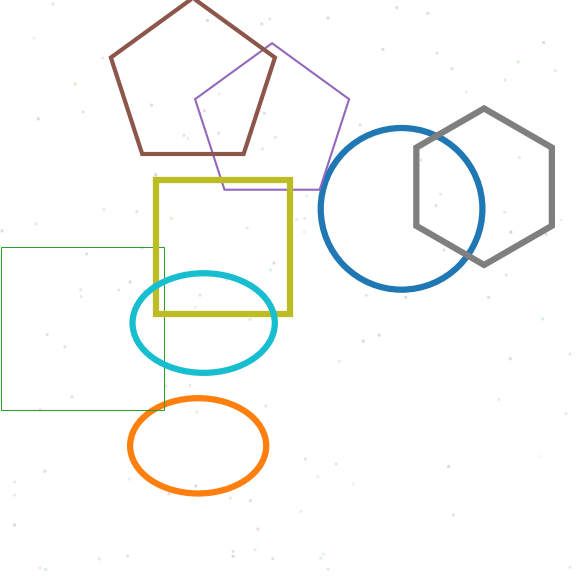[{"shape": "circle", "thickness": 3, "radius": 0.7, "center": [0.695, 0.638]}, {"shape": "oval", "thickness": 3, "radius": 0.59, "center": [0.343, 0.227]}, {"shape": "square", "thickness": 0.5, "radius": 0.7, "center": [0.142, 0.43]}, {"shape": "pentagon", "thickness": 1, "radius": 0.7, "center": [0.471, 0.784]}, {"shape": "pentagon", "thickness": 2, "radius": 0.75, "center": [0.334, 0.853]}, {"shape": "hexagon", "thickness": 3, "radius": 0.68, "center": [0.838, 0.676]}, {"shape": "square", "thickness": 3, "radius": 0.58, "center": [0.386, 0.572]}, {"shape": "oval", "thickness": 3, "radius": 0.62, "center": [0.353, 0.44]}]